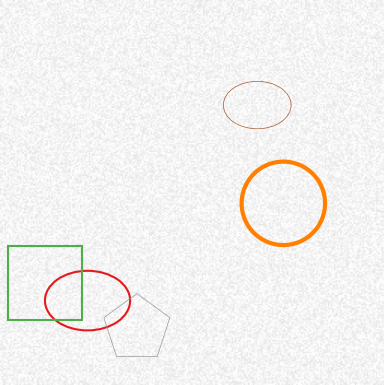[{"shape": "oval", "thickness": 1.5, "radius": 0.55, "center": [0.227, 0.219]}, {"shape": "square", "thickness": 1.5, "radius": 0.48, "center": [0.118, 0.264]}, {"shape": "circle", "thickness": 3, "radius": 0.54, "center": [0.736, 0.472]}, {"shape": "oval", "thickness": 0.5, "radius": 0.44, "center": [0.668, 0.727]}, {"shape": "pentagon", "thickness": 0.5, "radius": 0.45, "center": [0.356, 0.147]}]